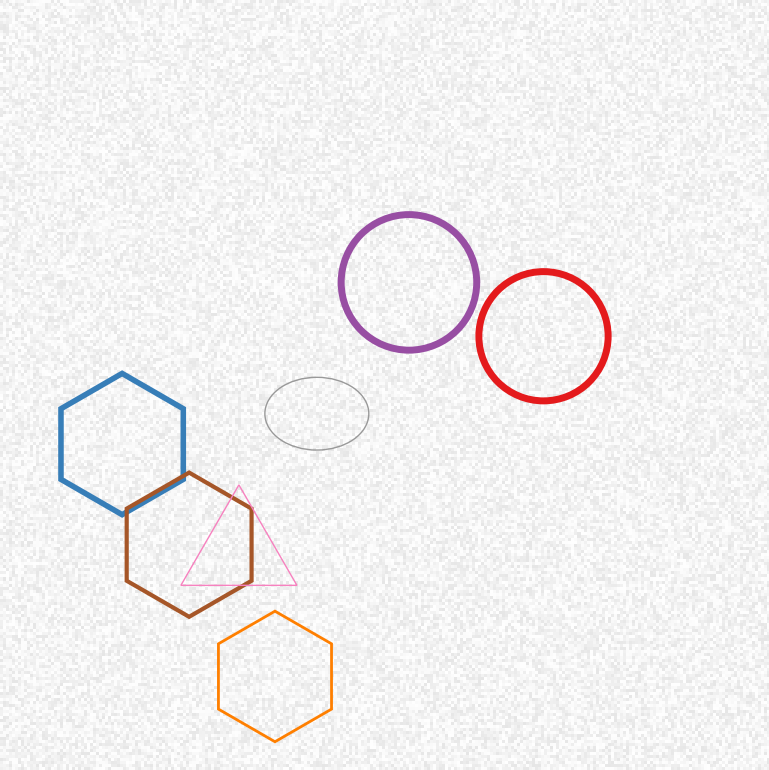[{"shape": "circle", "thickness": 2.5, "radius": 0.42, "center": [0.706, 0.563]}, {"shape": "hexagon", "thickness": 2, "radius": 0.46, "center": [0.159, 0.423]}, {"shape": "circle", "thickness": 2.5, "radius": 0.44, "center": [0.531, 0.633]}, {"shape": "hexagon", "thickness": 1, "radius": 0.42, "center": [0.357, 0.121]}, {"shape": "hexagon", "thickness": 1.5, "radius": 0.47, "center": [0.246, 0.293]}, {"shape": "triangle", "thickness": 0.5, "radius": 0.43, "center": [0.31, 0.283]}, {"shape": "oval", "thickness": 0.5, "radius": 0.34, "center": [0.411, 0.463]}]